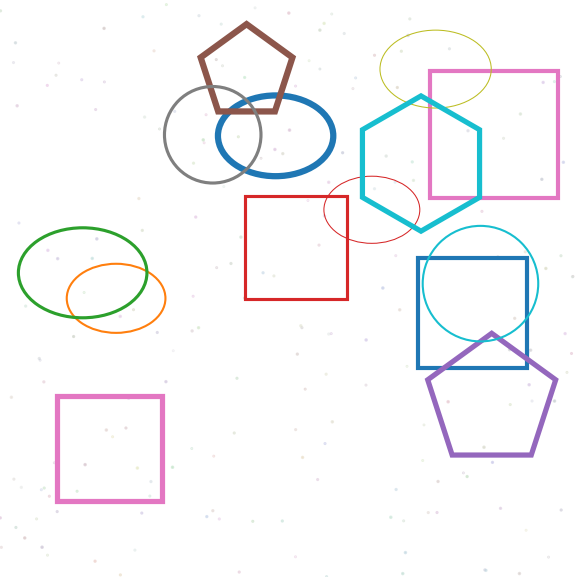[{"shape": "square", "thickness": 2, "radius": 0.47, "center": [0.818, 0.457]}, {"shape": "oval", "thickness": 3, "radius": 0.5, "center": [0.477, 0.764]}, {"shape": "oval", "thickness": 1, "radius": 0.43, "center": [0.201, 0.483]}, {"shape": "oval", "thickness": 1.5, "radius": 0.56, "center": [0.143, 0.527]}, {"shape": "oval", "thickness": 0.5, "radius": 0.42, "center": [0.644, 0.636]}, {"shape": "square", "thickness": 1.5, "radius": 0.44, "center": [0.513, 0.57]}, {"shape": "pentagon", "thickness": 2.5, "radius": 0.58, "center": [0.851, 0.305]}, {"shape": "pentagon", "thickness": 3, "radius": 0.42, "center": [0.427, 0.874]}, {"shape": "square", "thickness": 2, "radius": 0.55, "center": [0.855, 0.766]}, {"shape": "square", "thickness": 2.5, "radius": 0.45, "center": [0.19, 0.223]}, {"shape": "circle", "thickness": 1.5, "radius": 0.42, "center": [0.368, 0.766]}, {"shape": "oval", "thickness": 0.5, "radius": 0.48, "center": [0.754, 0.88]}, {"shape": "circle", "thickness": 1, "radius": 0.5, "center": [0.832, 0.508]}, {"shape": "hexagon", "thickness": 2.5, "radius": 0.59, "center": [0.729, 0.716]}]